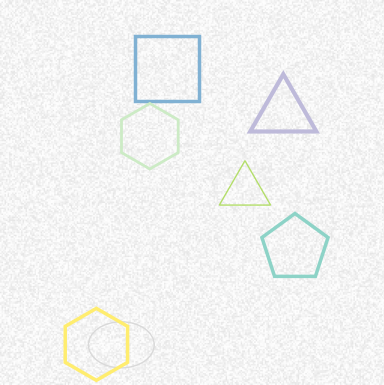[{"shape": "pentagon", "thickness": 2.5, "radius": 0.45, "center": [0.766, 0.355]}, {"shape": "triangle", "thickness": 3, "radius": 0.5, "center": [0.736, 0.708]}, {"shape": "square", "thickness": 2.5, "radius": 0.42, "center": [0.434, 0.822]}, {"shape": "triangle", "thickness": 1, "radius": 0.38, "center": [0.636, 0.506]}, {"shape": "oval", "thickness": 1, "radius": 0.43, "center": [0.315, 0.104]}, {"shape": "hexagon", "thickness": 2, "radius": 0.43, "center": [0.389, 0.646]}, {"shape": "hexagon", "thickness": 2.5, "radius": 0.47, "center": [0.25, 0.106]}]